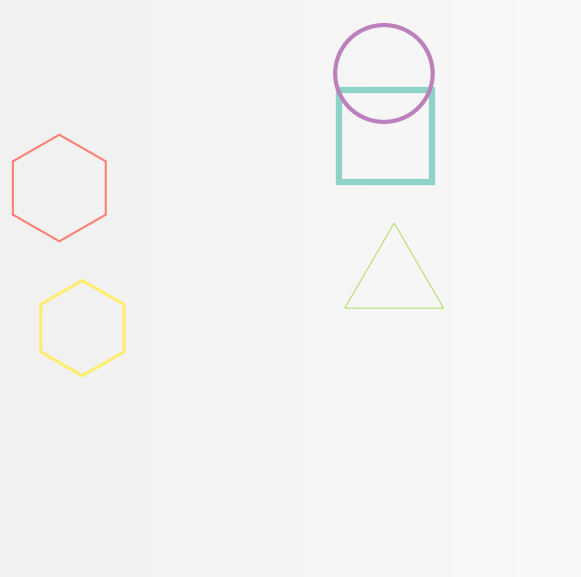[{"shape": "square", "thickness": 3, "radius": 0.4, "center": [0.663, 0.764]}, {"shape": "hexagon", "thickness": 1, "radius": 0.46, "center": [0.102, 0.674]}, {"shape": "triangle", "thickness": 0.5, "radius": 0.49, "center": [0.678, 0.515]}, {"shape": "circle", "thickness": 2, "radius": 0.42, "center": [0.661, 0.872]}, {"shape": "hexagon", "thickness": 1.5, "radius": 0.41, "center": [0.142, 0.431]}]